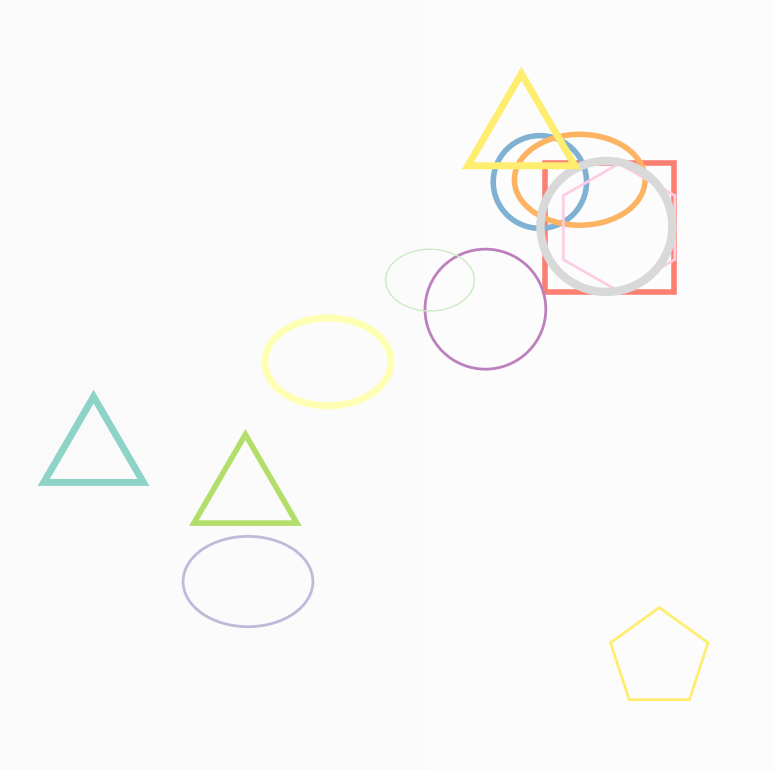[{"shape": "triangle", "thickness": 2.5, "radius": 0.37, "center": [0.121, 0.411]}, {"shape": "oval", "thickness": 2.5, "radius": 0.41, "center": [0.423, 0.53]}, {"shape": "oval", "thickness": 1, "radius": 0.42, "center": [0.32, 0.245]}, {"shape": "square", "thickness": 2, "radius": 0.42, "center": [0.786, 0.705]}, {"shape": "circle", "thickness": 2, "radius": 0.3, "center": [0.697, 0.764]}, {"shape": "oval", "thickness": 2, "radius": 0.42, "center": [0.748, 0.767]}, {"shape": "triangle", "thickness": 2, "radius": 0.38, "center": [0.317, 0.359]}, {"shape": "hexagon", "thickness": 1, "radius": 0.42, "center": [0.799, 0.704]}, {"shape": "circle", "thickness": 3, "radius": 0.43, "center": [0.782, 0.706]}, {"shape": "circle", "thickness": 1, "radius": 0.39, "center": [0.626, 0.599]}, {"shape": "oval", "thickness": 0.5, "radius": 0.29, "center": [0.555, 0.636]}, {"shape": "triangle", "thickness": 2.5, "radius": 0.4, "center": [0.673, 0.825]}, {"shape": "pentagon", "thickness": 1, "radius": 0.33, "center": [0.851, 0.145]}]